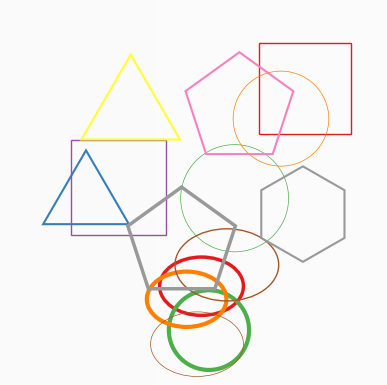[{"shape": "square", "thickness": 1, "radius": 0.59, "center": [0.787, 0.77]}, {"shape": "oval", "thickness": 2.5, "radius": 0.54, "center": [0.52, 0.257]}, {"shape": "triangle", "thickness": 1.5, "radius": 0.64, "center": [0.222, 0.482]}, {"shape": "circle", "thickness": 3, "radius": 0.52, "center": [0.539, 0.143]}, {"shape": "circle", "thickness": 0.5, "radius": 0.7, "center": [0.605, 0.485]}, {"shape": "square", "thickness": 1, "radius": 0.61, "center": [0.305, 0.513]}, {"shape": "oval", "thickness": 3, "radius": 0.51, "center": [0.482, 0.223]}, {"shape": "circle", "thickness": 0.5, "radius": 0.62, "center": [0.725, 0.692]}, {"shape": "triangle", "thickness": 1.5, "radius": 0.73, "center": [0.337, 0.711]}, {"shape": "oval", "thickness": 1, "radius": 0.67, "center": [0.585, 0.312]}, {"shape": "oval", "thickness": 0.5, "radius": 0.6, "center": [0.508, 0.106]}, {"shape": "pentagon", "thickness": 1.5, "radius": 0.73, "center": [0.618, 0.718]}, {"shape": "pentagon", "thickness": 2.5, "radius": 0.73, "center": [0.469, 0.368]}, {"shape": "hexagon", "thickness": 1.5, "radius": 0.62, "center": [0.782, 0.444]}]